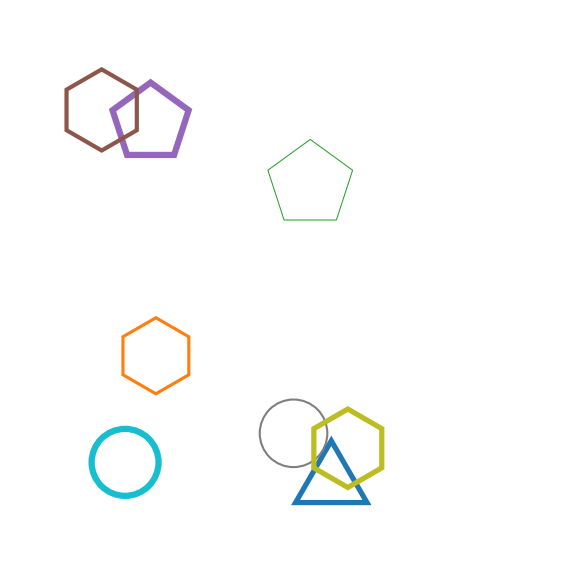[{"shape": "triangle", "thickness": 2.5, "radius": 0.36, "center": [0.574, 0.165]}, {"shape": "hexagon", "thickness": 1.5, "radius": 0.33, "center": [0.27, 0.383]}, {"shape": "pentagon", "thickness": 0.5, "radius": 0.39, "center": [0.537, 0.681]}, {"shape": "pentagon", "thickness": 3, "radius": 0.35, "center": [0.261, 0.787]}, {"shape": "hexagon", "thickness": 2, "radius": 0.35, "center": [0.176, 0.809]}, {"shape": "circle", "thickness": 1, "radius": 0.29, "center": [0.508, 0.249]}, {"shape": "hexagon", "thickness": 2.5, "radius": 0.34, "center": [0.602, 0.223]}, {"shape": "circle", "thickness": 3, "radius": 0.29, "center": [0.217, 0.199]}]